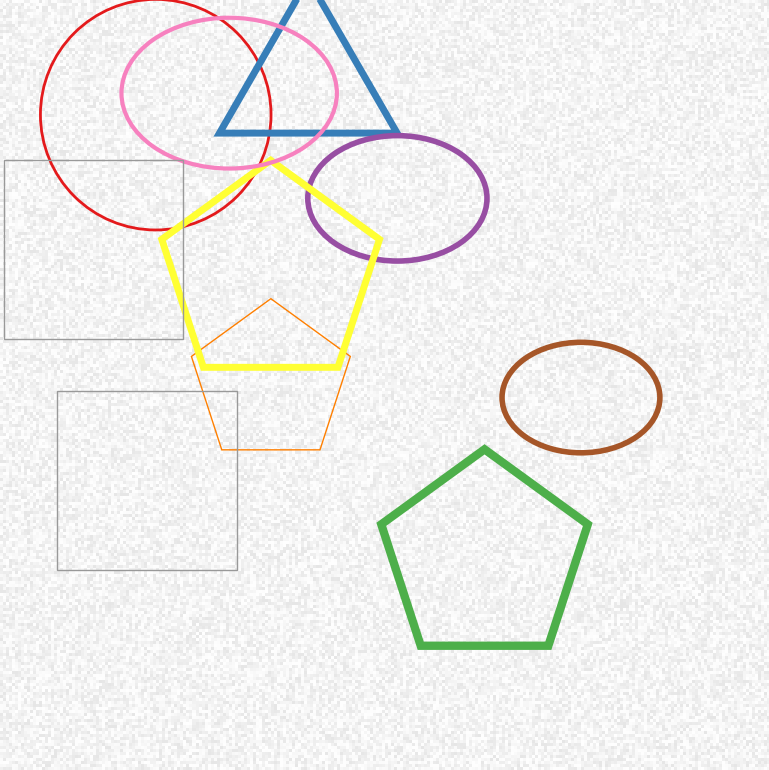[{"shape": "circle", "thickness": 1, "radius": 0.75, "center": [0.202, 0.851]}, {"shape": "triangle", "thickness": 2.5, "radius": 0.67, "center": [0.4, 0.894]}, {"shape": "pentagon", "thickness": 3, "radius": 0.71, "center": [0.629, 0.275]}, {"shape": "oval", "thickness": 2, "radius": 0.58, "center": [0.516, 0.742]}, {"shape": "pentagon", "thickness": 0.5, "radius": 0.54, "center": [0.352, 0.504]}, {"shape": "pentagon", "thickness": 2.5, "radius": 0.74, "center": [0.352, 0.643]}, {"shape": "oval", "thickness": 2, "radius": 0.51, "center": [0.754, 0.484]}, {"shape": "oval", "thickness": 1.5, "radius": 0.7, "center": [0.298, 0.879]}, {"shape": "square", "thickness": 0.5, "radius": 0.58, "center": [0.191, 0.376]}, {"shape": "square", "thickness": 0.5, "radius": 0.58, "center": [0.122, 0.676]}]